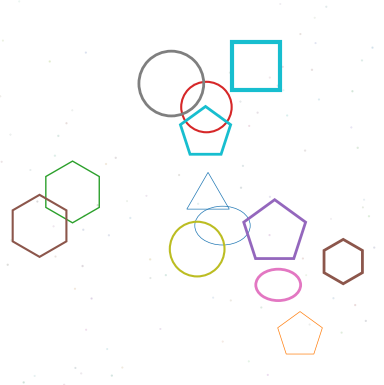[{"shape": "oval", "thickness": 0.5, "radius": 0.36, "center": [0.578, 0.414]}, {"shape": "triangle", "thickness": 0.5, "radius": 0.32, "center": [0.54, 0.489]}, {"shape": "pentagon", "thickness": 0.5, "radius": 0.3, "center": [0.779, 0.13]}, {"shape": "hexagon", "thickness": 1, "radius": 0.4, "center": [0.188, 0.501]}, {"shape": "circle", "thickness": 1.5, "radius": 0.33, "center": [0.536, 0.722]}, {"shape": "pentagon", "thickness": 2, "radius": 0.42, "center": [0.713, 0.397]}, {"shape": "hexagon", "thickness": 2, "radius": 0.29, "center": [0.892, 0.321]}, {"shape": "hexagon", "thickness": 1.5, "radius": 0.4, "center": [0.103, 0.413]}, {"shape": "oval", "thickness": 2, "radius": 0.29, "center": [0.723, 0.26]}, {"shape": "circle", "thickness": 2, "radius": 0.42, "center": [0.445, 0.783]}, {"shape": "circle", "thickness": 1.5, "radius": 0.36, "center": [0.512, 0.353]}, {"shape": "square", "thickness": 3, "radius": 0.31, "center": [0.665, 0.829]}, {"shape": "pentagon", "thickness": 2, "radius": 0.34, "center": [0.534, 0.655]}]